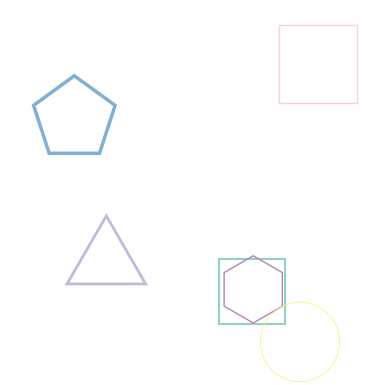[{"shape": "square", "thickness": 1.5, "radius": 0.42, "center": [0.654, 0.244]}, {"shape": "triangle", "thickness": 2, "radius": 0.59, "center": [0.276, 0.321]}, {"shape": "pentagon", "thickness": 2.5, "radius": 0.56, "center": [0.193, 0.692]}, {"shape": "square", "thickness": 1, "radius": 0.5, "center": [0.826, 0.834]}, {"shape": "hexagon", "thickness": 1, "radius": 0.44, "center": [0.658, 0.248]}, {"shape": "circle", "thickness": 0.5, "radius": 0.52, "center": [0.779, 0.112]}]